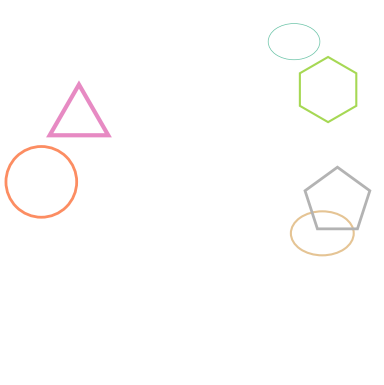[{"shape": "oval", "thickness": 0.5, "radius": 0.34, "center": [0.764, 0.892]}, {"shape": "circle", "thickness": 2, "radius": 0.46, "center": [0.107, 0.528]}, {"shape": "triangle", "thickness": 3, "radius": 0.44, "center": [0.205, 0.693]}, {"shape": "hexagon", "thickness": 1.5, "radius": 0.42, "center": [0.852, 0.767]}, {"shape": "oval", "thickness": 1.5, "radius": 0.41, "center": [0.837, 0.394]}, {"shape": "pentagon", "thickness": 2, "radius": 0.44, "center": [0.876, 0.477]}]